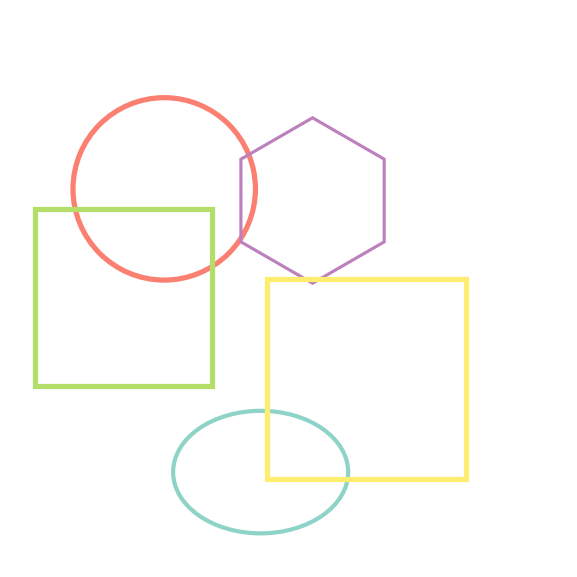[{"shape": "oval", "thickness": 2, "radius": 0.76, "center": [0.451, 0.182]}, {"shape": "circle", "thickness": 2.5, "radius": 0.79, "center": [0.284, 0.672]}, {"shape": "square", "thickness": 2.5, "radius": 0.76, "center": [0.214, 0.484]}, {"shape": "hexagon", "thickness": 1.5, "radius": 0.72, "center": [0.541, 0.652]}, {"shape": "square", "thickness": 2.5, "radius": 0.86, "center": [0.634, 0.343]}]